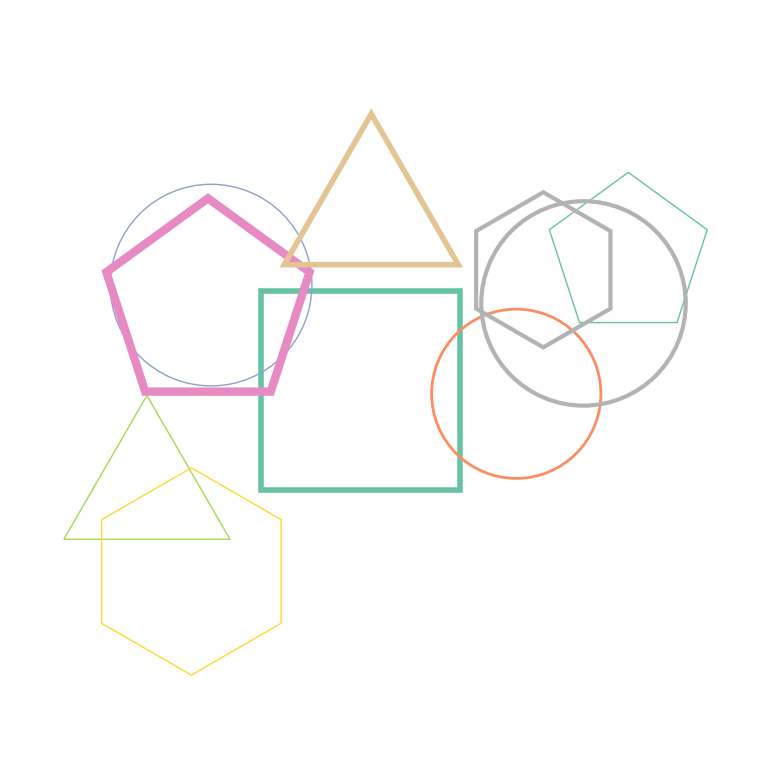[{"shape": "pentagon", "thickness": 0.5, "radius": 0.54, "center": [0.816, 0.668]}, {"shape": "square", "thickness": 2, "radius": 0.65, "center": [0.468, 0.493]}, {"shape": "circle", "thickness": 1, "radius": 0.55, "center": [0.67, 0.489]}, {"shape": "circle", "thickness": 0.5, "radius": 0.65, "center": [0.274, 0.63]}, {"shape": "pentagon", "thickness": 3, "radius": 0.69, "center": [0.27, 0.604]}, {"shape": "triangle", "thickness": 0.5, "radius": 0.62, "center": [0.191, 0.362]}, {"shape": "hexagon", "thickness": 0.5, "radius": 0.67, "center": [0.249, 0.258]}, {"shape": "triangle", "thickness": 2, "radius": 0.65, "center": [0.482, 0.722]}, {"shape": "hexagon", "thickness": 1.5, "radius": 0.5, "center": [0.706, 0.65]}, {"shape": "circle", "thickness": 1.5, "radius": 0.66, "center": [0.758, 0.606]}]